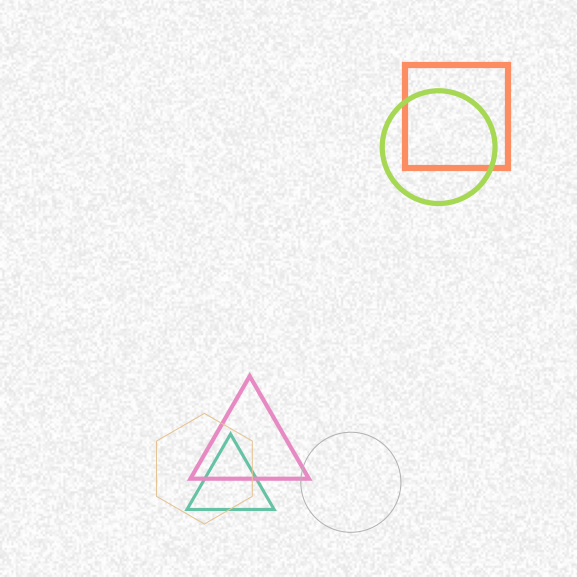[{"shape": "triangle", "thickness": 1.5, "radius": 0.44, "center": [0.399, 0.16]}, {"shape": "square", "thickness": 3, "radius": 0.45, "center": [0.791, 0.797]}, {"shape": "triangle", "thickness": 2, "radius": 0.59, "center": [0.432, 0.229]}, {"shape": "circle", "thickness": 2.5, "radius": 0.49, "center": [0.76, 0.744]}, {"shape": "hexagon", "thickness": 0.5, "radius": 0.48, "center": [0.354, 0.188]}, {"shape": "circle", "thickness": 0.5, "radius": 0.43, "center": [0.608, 0.164]}]